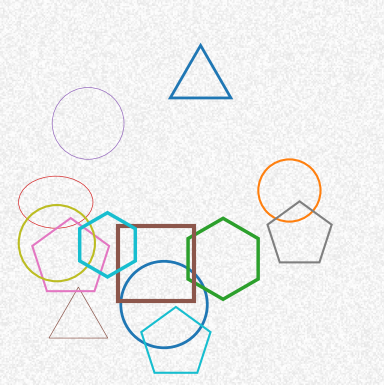[{"shape": "circle", "thickness": 2, "radius": 0.56, "center": [0.426, 0.209]}, {"shape": "triangle", "thickness": 2, "radius": 0.45, "center": [0.521, 0.791]}, {"shape": "circle", "thickness": 1.5, "radius": 0.4, "center": [0.752, 0.505]}, {"shape": "hexagon", "thickness": 2.5, "radius": 0.53, "center": [0.579, 0.328]}, {"shape": "oval", "thickness": 0.5, "radius": 0.48, "center": [0.145, 0.475]}, {"shape": "circle", "thickness": 0.5, "radius": 0.47, "center": [0.229, 0.679]}, {"shape": "triangle", "thickness": 0.5, "radius": 0.44, "center": [0.204, 0.166]}, {"shape": "square", "thickness": 3, "radius": 0.49, "center": [0.406, 0.316]}, {"shape": "pentagon", "thickness": 1.5, "radius": 0.52, "center": [0.184, 0.329]}, {"shape": "pentagon", "thickness": 1.5, "radius": 0.44, "center": [0.778, 0.389]}, {"shape": "circle", "thickness": 1.5, "radius": 0.49, "center": [0.148, 0.368]}, {"shape": "pentagon", "thickness": 1.5, "radius": 0.47, "center": [0.457, 0.108]}, {"shape": "hexagon", "thickness": 2.5, "radius": 0.42, "center": [0.279, 0.364]}]